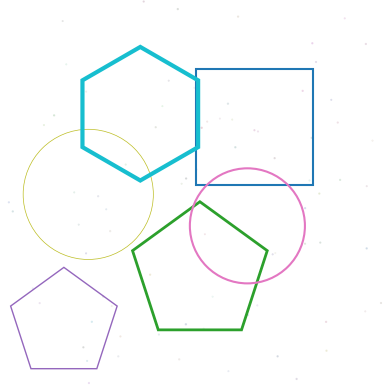[{"shape": "square", "thickness": 1.5, "radius": 0.75, "center": [0.661, 0.67]}, {"shape": "pentagon", "thickness": 2, "radius": 0.92, "center": [0.519, 0.292]}, {"shape": "pentagon", "thickness": 1, "radius": 0.73, "center": [0.166, 0.16]}, {"shape": "circle", "thickness": 1.5, "radius": 0.75, "center": [0.643, 0.413]}, {"shape": "circle", "thickness": 0.5, "radius": 0.85, "center": [0.229, 0.495]}, {"shape": "hexagon", "thickness": 3, "radius": 0.87, "center": [0.364, 0.705]}]